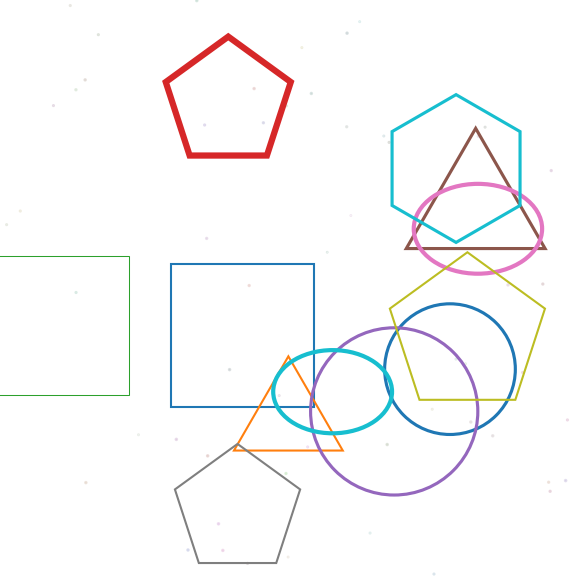[{"shape": "square", "thickness": 1, "radius": 0.62, "center": [0.42, 0.418]}, {"shape": "circle", "thickness": 1.5, "radius": 0.57, "center": [0.779, 0.36]}, {"shape": "triangle", "thickness": 1, "radius": 0.54, "center": [0.499, 0.273]}, {"shape": "square", "thickness": 0.5, "radius": 0.6, "center": [0.102, 0.435]}, {"shape": "pentagon", "thickness": 3, "radius": 0.57, "center": [0.395, 0.822]}, {"shape": "circle", "thickness": 1.5, "radius": 0.72, "center": [0.683, 0.287]}, {"shape": "triangle", "thickness": 1.5, "radius": 0.69, "center": [0.824, 0.638]}, {"shape": "oval", "thickness": 2, "radius": 0.56, "center": [0.828, 0.603]}, {"shape": "pentagon", "thickness": 1, "radius": 0.57, "center": [0.411, 0.116]}, {"shape": "pentagon", "thickness": 1, "radius": 0.71, "center": [0.809, 0.421]}, {"shape": "oval", "thickness": 2, "radius": 0.51, "center": [0.576, 0.321]}, {"shape": "hexagon", "thickness": 1.5, "radius": 0.64, "center": [0.79, 0.707]}]